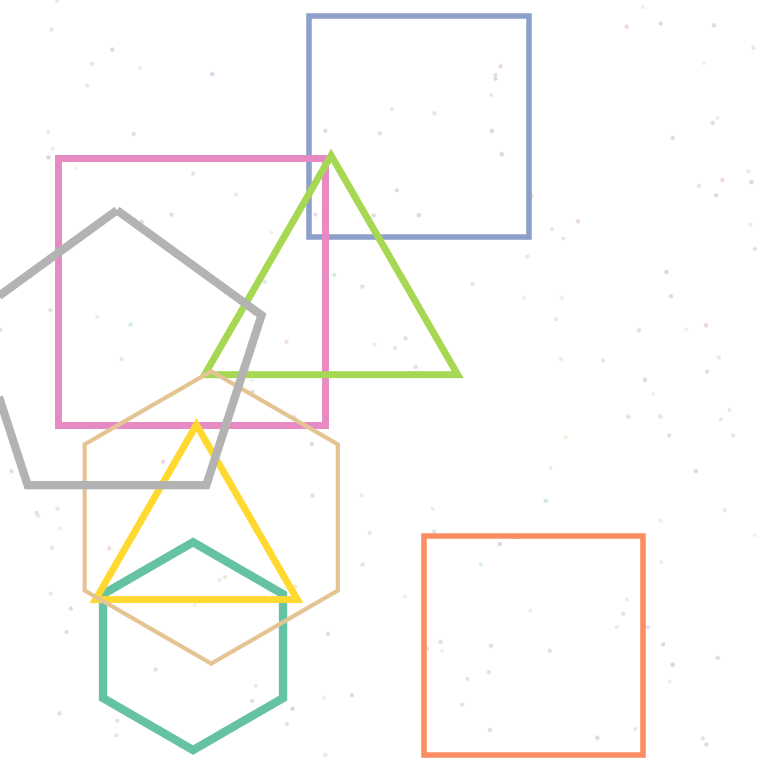[{"shape": "hexagon", "thickness": 3, "radius": 0.67, "center": [0.251, 0.161]}, {"shape": "square", "thickness": 2, "radius": 0.71, "center": [0.693, 0.162]}, {"shape": "square", "thickness": 2, "radius": 0.71, "center": [0.544, 0.836]}, {"shape": "square", "thickness": 2.5, "radius": 0.87, "center": [0.248, 0.621]}, {"shape": "triangle", "thickness": 2.5, "radius": 0.95, "center": [0.43, 0.608]}, {"shape": "triangle", "thickness": 2.5, "radius": 0.76, "center": [0.255, 0.297]}, {"shape": "hexagon", "thickness": 1.5, "radius": 0.95, "center": [0.274, 0.328]}, {"shape": "pentagon", "thickness": 3, "radius": 0.99, "center": [0.152, 0.53]}]